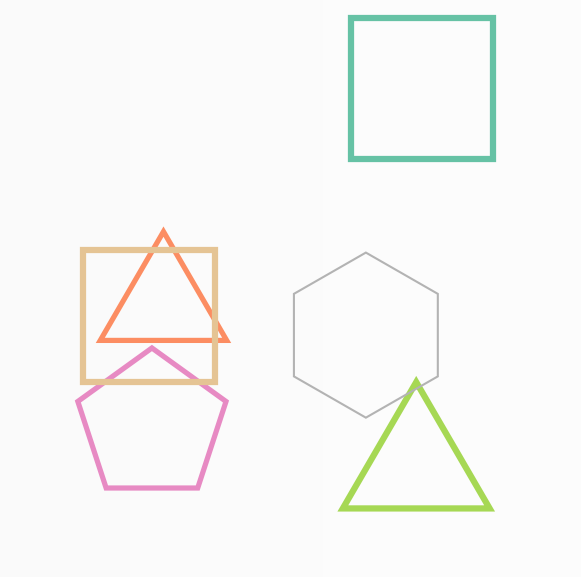[{"shape": "square", "thickness": 3, "radius": 0.61, "center": [0.726, 0.846]}, {"shape": "triangle", "thickness": 2.5, "radius": 0.63, "center": [0.281, 0.472]}, {"shape": "pentagon", "thickness": 2.5, "radius": 0.67, "center": [0.261, 0.263]}, {"shape": "triangle", "thickness": 3, "radius": 0.73, "center": [0.716, 0.192]}, {"shape": "square", "thickness": 3, "radius": 0.57, "center": [0.256, 0.451]}, {"shape": "hexagon", "thickness": 1, "radius": 0.71, "center": [0.629, 0.419]}]